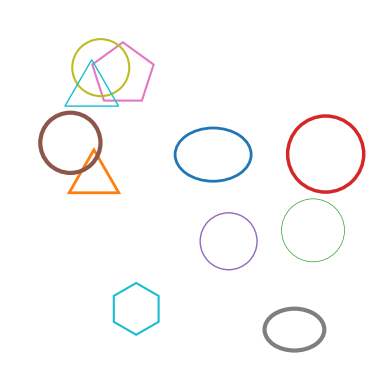[{"shape": "oval", "thickness": 2, "radius": 0.49, "center": [0.554, 0.598]}, {"shape": "triangle", "thickness": 2, "radius": 0.37, "center": [0.244, 0.537]}, {"shape": "circle", "thickness": 0.5, "radius": 0.41, "center": [0.813, 0.402]}, {"shape": "circle", "thickness": 2.5, "radius": 0.49, "center": [0.846, 0.6]}, {"shape": "circle", "thickness": 1, "radius": 0.37, "center": [0.594, 0.373]}, {"shape": "circle", "thickness": 3, "radius": 0.39, "center": [0.183, 0.629]}, {"shape": "pentagon", "thickness": 1.5, "radius": 0.42, "center": [0.319, 0.806]}, {"shape": "oval", "thickness": 3, "radius": 0.39, "center": [0.765, 0.144]}, {"shape": "circle", "thickness": 1.5, "radius": 0.37, "center": [0.262, 0.824]}, {"shape": "hexagon", "thickness": 1.5, "radius": 0.34, "center": [0.354, 0.198]}, {"shape": "triangle", "thickness": 1, "radius": 0.4, "center": [0.238, 0.765]}]